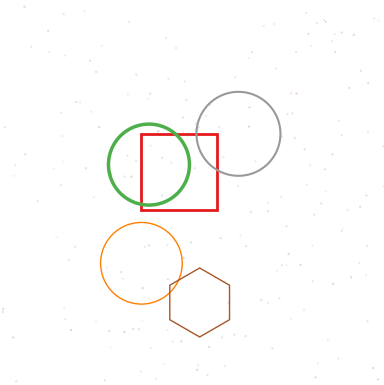[{"shape": "square", "thickness": 2, "radius": 0.49, "center": [0.464, 0.553]}, {"shape": "circle", "thickness": 2.5, "radius": 0.53, "center": [0.387, 0.572]}, {"shape": "circle", "thickness": 1, "radius": 0.53, "center": [0.367, 0.316]}, {"shape": "hexagon", "thickness": 1, "radius": 0.45, "center": [0.519, 0.214]}, {"shape": "circle", "thickness": 1.5, "radius": 0.55, "center": [0.619, 0.652]}]